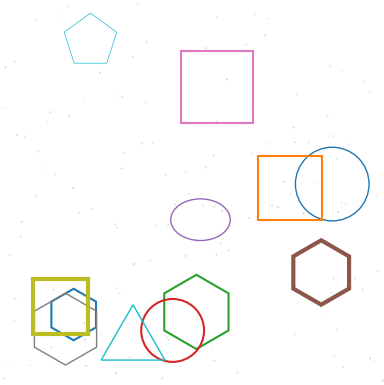[{"shape": "circle", "thickness": 1, "radius": 0.48, "center": [0.863, 0.522]}, {"shape": "hexagon", "thickness": 1.5, "radius": 0.33, "center": [0.191, 0.183]}, {"shape": "square", "thickness": 1.5, "radius": 0.42, "center": [0.754, 0.511]}, {"shape": "hexagon", "thickness": 1.5, "radius": 0.48, "center": [0.51, 0.19]}, {"shape": "circle", "thickness": 1.5, "radius": 0.41, "center": [0.448, 0.142]}, {"shape": "oval", "thickness": 1, "radius": 0.39, "center": [0.521, 0.429]}, {"shape": "hexagon", "thickness": 3, "radius": 0.42, "center": [0.834, 0.292]}, {"shape": "square", "thickness": 1.5, "radius": 0.47, "center": [0.563, 0.773]}, {"shape": "hexagon", "thickness": 1, "radius": 0.47, "center": [0.17, 0.145]}, {"shape": "square", "thickness": 3, "radius": 0.36, "center": [0.157, 0.203]}, {"shape": "triangle", "thickness": 1, "radius": 0.48, "center": [0.346, 0.113]}, {"shape": "pentagon", "thickness": 0.5, "radius": 0.36, "center": [0.235, 0.894]}]